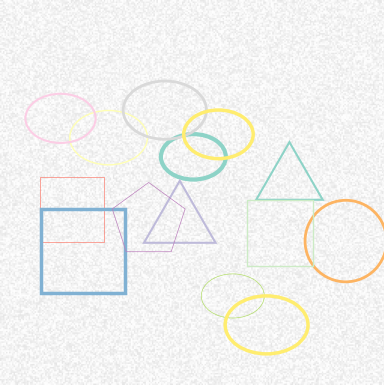[{"shape": "oval", "thickness": 3, "radius": 0.42, "center": [0.502, 0.593]}, {"shape": "triangle", "thickness": 1.5, "radius": 0.5, "center": [0.752, 0.531]}, {"shape": "oval", "thickness": 1, "radius": 0.5, "center": [0.282, 0.642]}, {"shape": "triangle", "thickness": 1.5, "radius": 0.54, "center": [0.467, 0.423]}, {"shape": "square", "thickness": 0.5, "radius": 0.42, "center": [0.186, 0.456]}, {"shape": "square", "thickness": 2.5, "radius": 0.55, "center": [0.216, 0.347]}, {"shape": "circle", "thickness": 2, "radius": 0.53, "center": [0.898, 0.374]}, {"shape": "oval", "thickness": 0.5, "radius": 0.41, "center": [0.605, 0.231]}, {"shape": "oval", "thickness": 1.5, "radius": 0.46, "center": [0.157, 0.693]}, {"shape": "oval", "thickness": 2, "radius": 0.54, "center": [0.428, 0.714]}, {"shape": "pentagon", "thickness": 0.5, "radius": 0.5, "center": [0.386, 0.427]}, {"shape": "square", "thickness": 1, "radius": 0.43, "center": [0.727, 0.395]}, {"shape": "oval", "thickness": 2.5, "radius": 0.45, "center": [0.567, 0.651]}, {"shape": "oval", "thickness": 2.5, "radius": 0.54, "center": [0.692, 0.156]}]